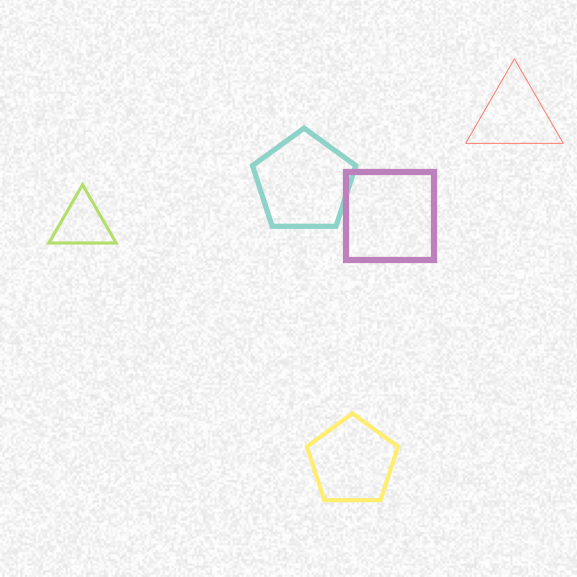[{"shape": "pentagon", "thickness": 2.5, "radius": 0.47, "center": [0.527, 0.683]}, {"shape": "triangle", "thickness": 0.5, "radius": 0.49, "center": [0.891, 0.8]}, {"shape": "triangle", "thickness": 1.5, "radius": 0.34, "center": [0.143, 0.612]}, {"shape": "square", "thickness": 3, "radius": 0.38, "center": [0.675, 0.625]}, {"shape": "pentagon", "thickness": 2, "radius": 0.41, "center": [0.61, 0.2]}]